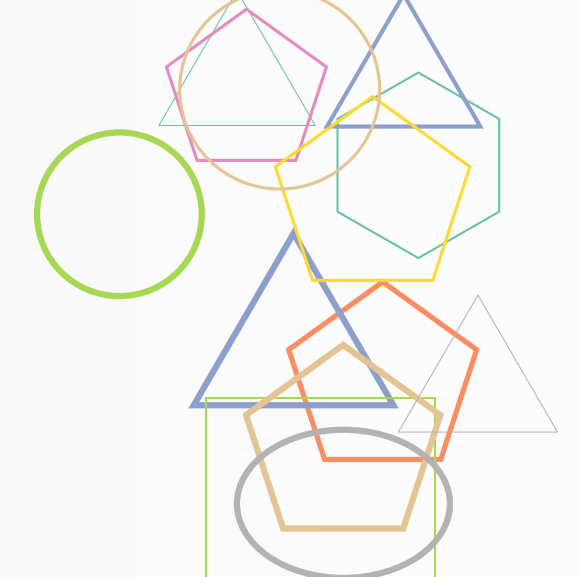[{"shape": "triangle", "thickness": 0.5, "radius": 0.78, "center": [0.408, 0.86]}, {"shape": "hexagon", "thickness": 1, "radius": 0.8, "center": [0.72, 0.713]}, {"shape": "pentagon", "thickness": 2.5, "radius": 0.85, "center": [0.658, 0.341]}, {"shape": "triangle", "thickness": 3, "radius": 0.99, "center": [0.505, 0.397]}, {"shape": "triangle", "thickness": 2, "radius": 0.76, "center": [0.694, 0.856]}, {"shape": "pentagon", "thickness": 1.5, "radius": 0.72, "center": [0.424, 0.838]}, {"shape": "circle", "thickness": 3, "radius": 0.71, "center": [0.205, 0.628]}, {"shape": "square", "thickness": 1, "radius": 0.98, "center": [0.551, 0.113]}, {"shape": "pentagon", "thickness": 1.5, "radius": 0.88, "center": [0.641, 0.656]}, {"shape": "pentagon", "thickness": 3, "radius": 0.88, "center": [0.59, 0.226]}, {"shape": "circle", "thickness": 1.5, "radius": 0.86, "center": [0.481, 0.844]}, {"shape": "triangle", "thickness": 0.5, "radius": 0.79, "center": [0.822, 0.33]}, {"shape": "oval", "thickness": 3, "radius": 0.92, "center": [0.591, 0.127]}]